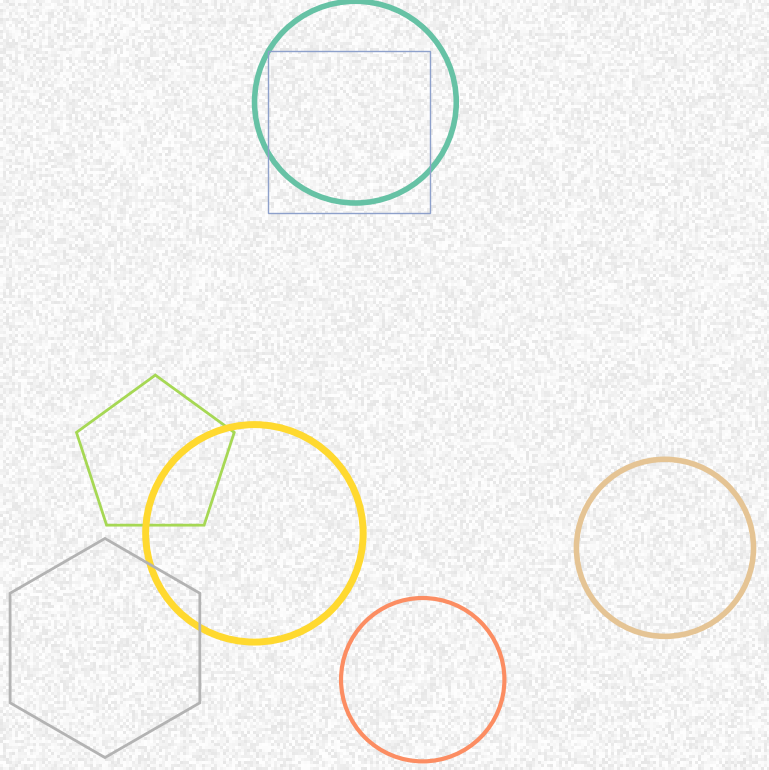[{"shape": "circle", "thickness": 2, "radius": 0.65, "center": [0.462, 0.867]}, {"shape": "circle", "thickness": 1.5, "radius": 0.53, "center": [0.549, 0.117]}, {"shape": "square", "thickness": 0.5, "radius": 0.52, "center": [0.453, 0.828]}, {"shape": "pentagon", "thickness": 1, "radius": 0.54, "center": [0.202, 0.405]}, {"shape": "circle", "thickness": 2.5, "radius": 0.71, "center": [0.33, 0.307]}, {"shape": "circle", "thickness": 2, "radius": 0.57, "center": [0.864, 0.289]}, {"shape": "hexagon", "thickness": 1, "radius": 0.71, "center": [0.136, 0.158]}]